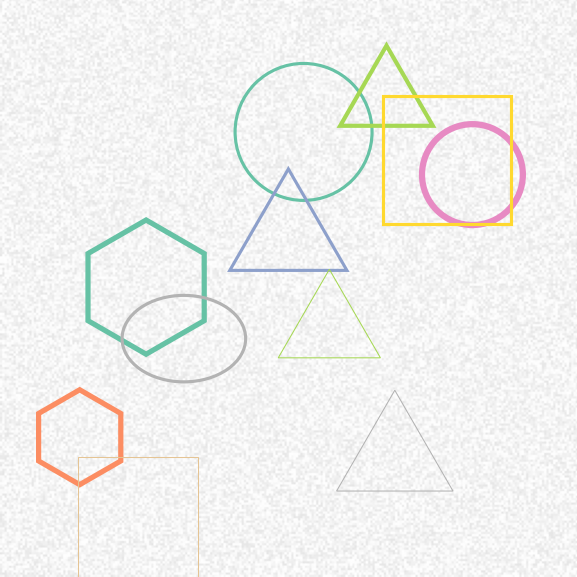[{"shape": "hexagon", "thickness": 2.5, "radius": 0.58, "center": [0.253, 0.502]}, {"shape": "circle", "thickness": 1.5, "radius": 0.59, "center": [0.526, 0.771]}, {"shape": "hexagon", "thickness": 2.5, "radius": 0.41, "center": [0.138, 0.242]}, {"shape": "triangle", "thickness": 1.5, "radius": 0.59, "center": [0.499, 0.589]}, {"shape": "circle", "thickness": 3, "radius": 0.44, "center": [0.818, 0.697]}, {"shape": "triangle", "thickness": 2, "radius": 0.46, "center": [0.669, 0.828]}, {"shape": "triangle", "thickness": 0.5, "radius": 0.51, "center": [0.57, 0.431]}, {"shape": "square", "thickness": 1.5, "radius": 0.56, "center": [0.774, 0.722]}, {"shape": "square", "thickness": 0.5, "radius": 0.52, "center": [0.239, 0.104]}, {"shape": "triangle", "thickness": 0.5, "radius": 0.58, "center": [0.684, 0.207]}, {"shape": "oval", "thickness": 1.5, "radius": 0.53, "center": [0.318, 0.413]}]